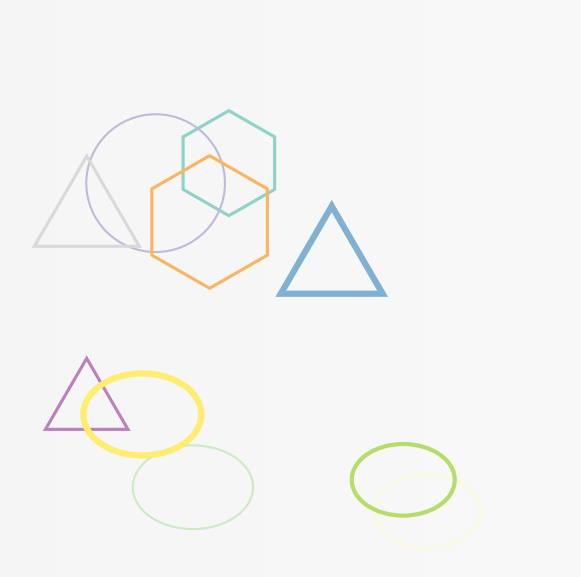[{"shape": "hexagon", "thickness": 1.5, "radius": 0.45, "center": [0.394, 0.717]}, {"shape": "oval", "thickness": 0.5, "radius": 0.45, "center": [0.735, 0.114]}, {"shape": "circle", "thickness": 1, "radius": 0.6, "center": [0.268, 0.682]}, {"shape": "triangle", "thickness": 3, "radius": 0.51, "center": [0.571, 0.541]}, {"shape": "hexagon", "thickness": 1.5, "radius": 0.57, "center": [0.361, 0.615]}, {"shape": "oval", "thickness": 2, "radius": 0.44, "center": [0.694, 0.168]}, {"shape": "triangle", "thickness": 1.5, "radius": 0.52, "center": [0.149, 0.625]}, {"shape": "triangle", "thickness": 1.5, "radius": 0.41, "center": [0.149, 0.297]}, {"shape": "oval", "thickness": 1, "radius": 0.52, "center": [0.332, 0.155]}, {"shape": "oval", "thickness": 3, "radius": 0.51, "center": [0.245, 0.282]}]